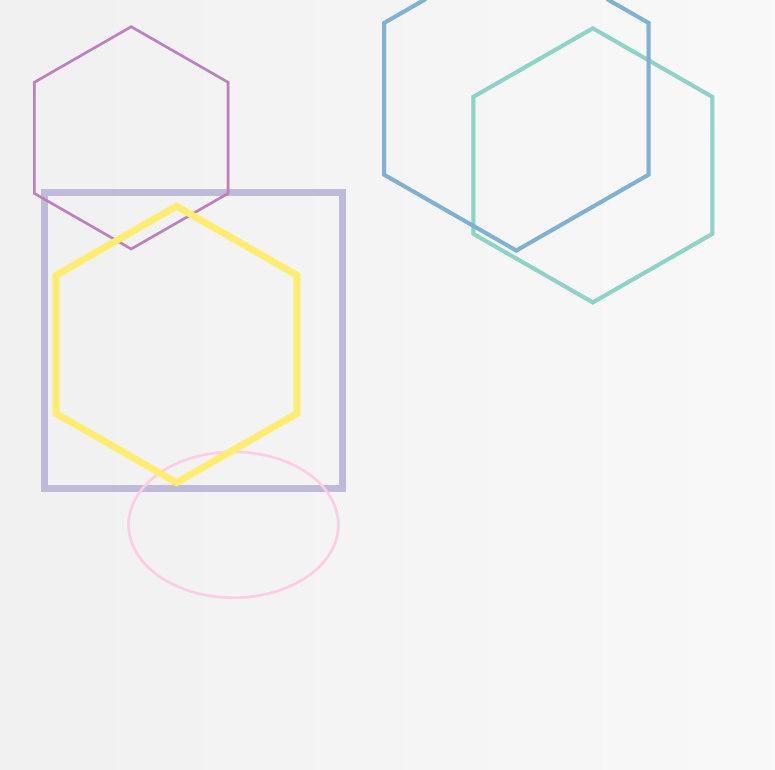[{"shape": "hexagon", "thickness": 1.5, "radius": 0.89, "center": [0.765, 0.785]}, {"shape": "square", "thickness": 2.5, "radius": 0.96, "center": [0.249, 0.558]}, {"shape": "hexagon", "thickness": 1.5, "radius": 0.99, "center": [0.666, 0.872]}, {"shape": "oval", "thickness": 1, "radius": 0.68, "center": [0.301, 0.318]}, {"shape": "hexagon", "thickness": 1, "radius": 0.72, "center": [0.169, 0.821]}, {"shape": "hexagon", "thickness": 2.5, "radius": 0.9, "center": [0.228, 0.553]}]